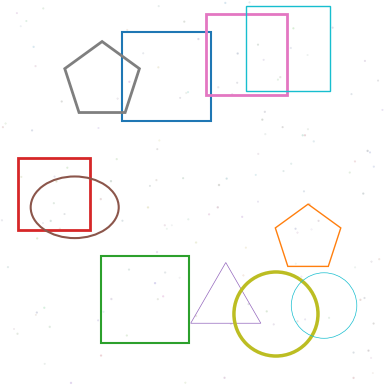[{"shape": "square", "thickness": 1.5, "radius": 0.58, "center": [0.432, 0.801]}, {"shape": "pentagon", "thickness": 1, "radius": 0.45, "center": [0.8, 0.38]}, {"shape": "square", "thickness": 1.5, "radius": 0.57, "center": [0.377, 0.222]}, {"shape": "square", "thickness": 2, "radius": 0.47, "center": [0.141, 0.495]}, {"shape": "triangle", "thickness": 0.5, "radius": 0.53, "center": [0.586, 0.213]}, {"shape": "oval", "thickness": 1.5, "radius": 0.57, "center": [0.194, 0.462]}, {"shape": "square", "thickness": 2, "radius": 0.53, "center": [0.64, 0.859]}, {"shape": "pentagon", "thickness": 2, "radius": 0.51, "center": [0.265, 0.79]}, {"shape": "circle", "thickness": 2.5, "radius": 0.55, "center": [0.717, 0.184]}, {"shape": "circle", "thickness": 0.5, "radius": 0.43, "center": [0.842, 0.206]}, {"shape": "square", "thickness": 1, "radius": 0.55, "center": [0.748, 0.875]}]